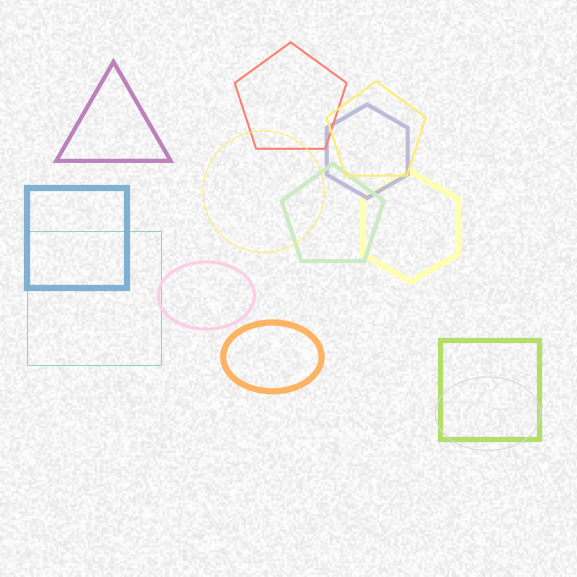[{"shape": "square", "thickness": 0.5, "radius": 0.58, "center": [0.163, 0.483]}, {"shape": "hexagon", "thickness": 3, "radius": 0.48, "center": [0.711, 0.607]}, {"shape": "hexagon", "thickness": 2, "radius": 0.4, "center": [0.636, 0.737]}, {"shape": "pentagon", "thickness": 1, "radius": 0.51, "center": [0.503, 0.824]}, {"shape": "square", "thickness": 3, "radius": 0.43, "center": [0.134, 0.586]}, {"shape": "oval", "thickness": 3, "radius": 0.43, "center": [0.472, 0.381]}, {"shape": "square", "thickness": 2.5, "radius": 0.43, "center": [0.848, 0.324]}, {"shape": "oval", "thickness": 1.5, "radius": 0.42, "center": [0.357, 0.487]}, {"shape": "oval", "thickness": 0.5, "radius": 0.45, "center": [0.845, 0.283]}, {"shape": "triangle", "thickness": 2, "radius": 0.57, "center": [0.197, 0.778]}, {"shape": "pentagon", "thickness": 2, "radius": 0.46, "center": [0.576, 0.622]}, {"shape": "pentagon", "thickness": 1, "radius": 0.45, "center": [0.651, 0.768]}, {"shape": "circle", "thickness": 0.5, "radius": 0.53, "center": [0.457, 0.667]}]